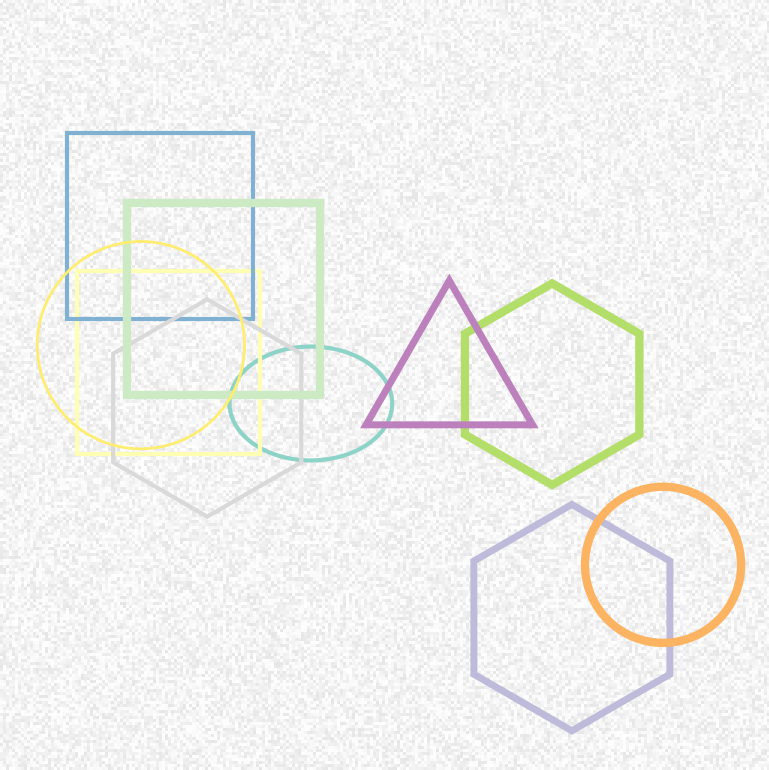[{"shape": "oval", "thickness": 1.5, "radius": 0.53, "center": [0.404, 0.476]}, {"shape": "square", "thickness": 1.5, "radius": 0.59, "center": [0.218, 0.53]}, {"shape": "hexagon", "thickness": 2.5, "radius": 0.74, "center": [0.743, 0.198]}, {"shape": "square", "thickness": 1.5, "radius": 0.6, "center": [0.208, 0.707]}, {"shape": "circle", "thickness": 3, "radius": 0.51, "center": [0.861, 0.266]}, {"shape": "hexagon", "thickness": 3, "radius": 0.65, "center": [0.717, 0.501]}, {"shape": "hexagon", "thickness": 1.5, "radius": 0.71, "center": [0.269, 0.47]}, {"shape": "triangle", "thickness": 2.5, "radius": 0.62, "center": [0.584, 0.511]}, {"shape": "square", "thickness": 3, "radius": 0.62, "center": [0.29, 0.612]}, {"shape": "circle", "thickness": 1, "radius": 0.67, "center": [0.183, 0.552]}]